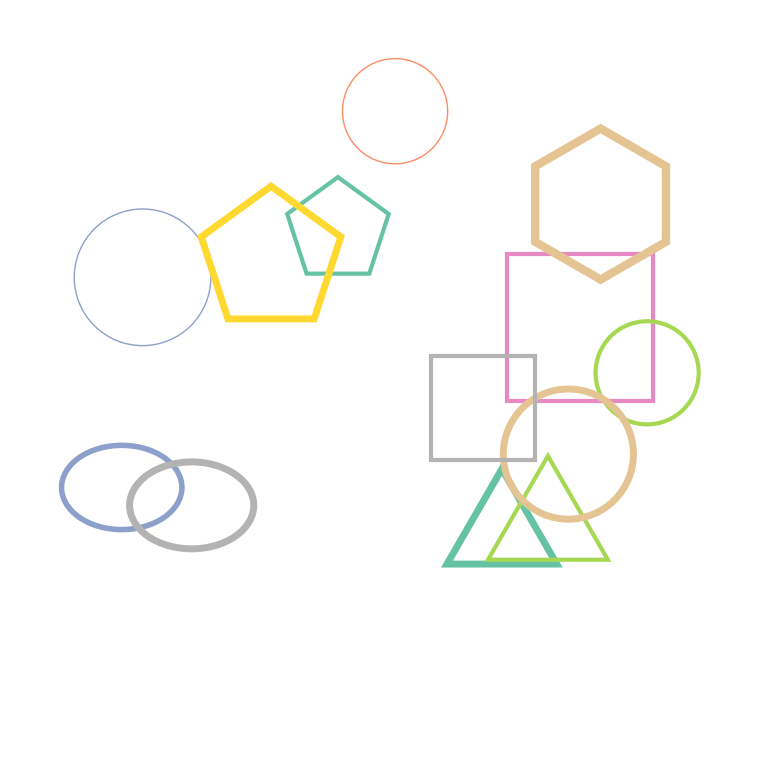[{"shape": "pentagon", "thickness": 1.5, "radius": 0.35, "center": [0.439, 0.701]}, {"shape": "triangle", "thickness": 2.5, "radius": 0.41, "center": [0.652, 0.309]}, {"shape": "circle", "thickness": 0.5, "radius": 0.34, "center": [0.513, 0.856]}, {"shape": "circle", "thickness": 0.5, "radius": 0.44, "center": [0.185, 0.64]}, {"shape": "oval", "thickness": 2, "radius": 0.39, "center": [0.158, 0.367]}, {"shape": "square", "thickness": 1.5, "radius": 0.48, "center": [0.754, 0.575]}, {"shape": "triangle", "thickness": 1.5, "radius": 0.45, "center": [0.712, 0.318]}, {"shape": "circle", "thickness": 1.5, "radius": 0.33, "center": [0.84, 0.516]}, {"shape": "pentagon", "thickness": 2.5, "radius": 0.48, "center": [0.352, 0.663]}, {"shape": "hexagon", "thickness": 3, "radius": 0.49, "center": [0.78, 0.735]}, {"shape": "circle", "thickness": 2.5, "radius": 0.42, "center": [0.738, 0.41]}, {"shape": "square", "thickness": 1.5, "radius": 0.34, "center": [0.627, 0.47]}, {"shape": "oval", "thickness": 2.5, "radius": 0.4, "center": [0.249, 0.344]}]